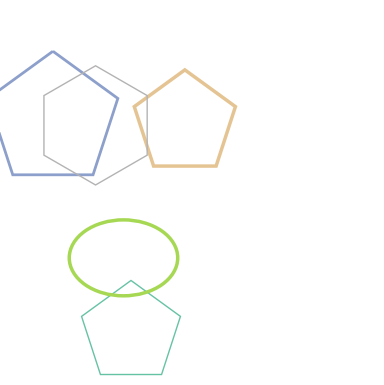[{"shape": "pentagon", "thickness": 1, "radius": 0.68, "center": [0.34, 0.136]}, {"shape": "pentagon", "thickness": 2, "radius": 0.89, "center": [0.137, 0.689]}, {"shape": "oval", "thickness": 2.5, "radius": 0.7, "center": [0.321, 0.33]}, {"shape": "pentagon", "thickness": 2.5, "radius": 0.69, "center": [0.48, 0.68]}, {"shape": "hexagon", "thickness": 1, "radius": 0.77, "center": [0.248, 0.674]}]